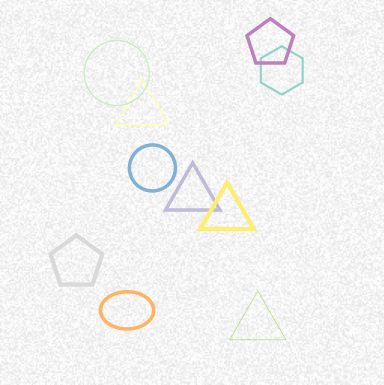[{"shape": "hexagon", "thickness": 1.5, "radius": 0.31, "center": [0.732, 0.817]}, {"shape": "triangle", "thickness": 1, "radius": 0.4, "center": [0.37, 0.716]}, {"shape": "triangle", "thickness": 2.5, "radius": 0.41, "center": [0.501, 0.495]}, {"shape": "circle", "thickness": 2.5, "radius": 0.3, "center": [0.396, 0.564]}, {"shape": "oval", "thickness": 2.5, "radius": 0.35, "center": [0.33, 0.194]}, {"shape": "triangle", "thickness": 0.5, "radius": 0.42, "center": [0.67, 0.16]}, {"shape": "pentagon", "thickness": 3, "radius": 0.35, "center": [0.198, 0.318]}, {"shape": "pentagon", "thickness": 2.5, "radius": 0.32, "center": [0.702, 0.888]}, {"shape": "circle", "thickness": 1, "radius": 0.42, "center": [0.303, 0.81]}, {"shape": "triangle", "thickness": 3, "radius": 0.4, "center": [0.59, 0.445]}]